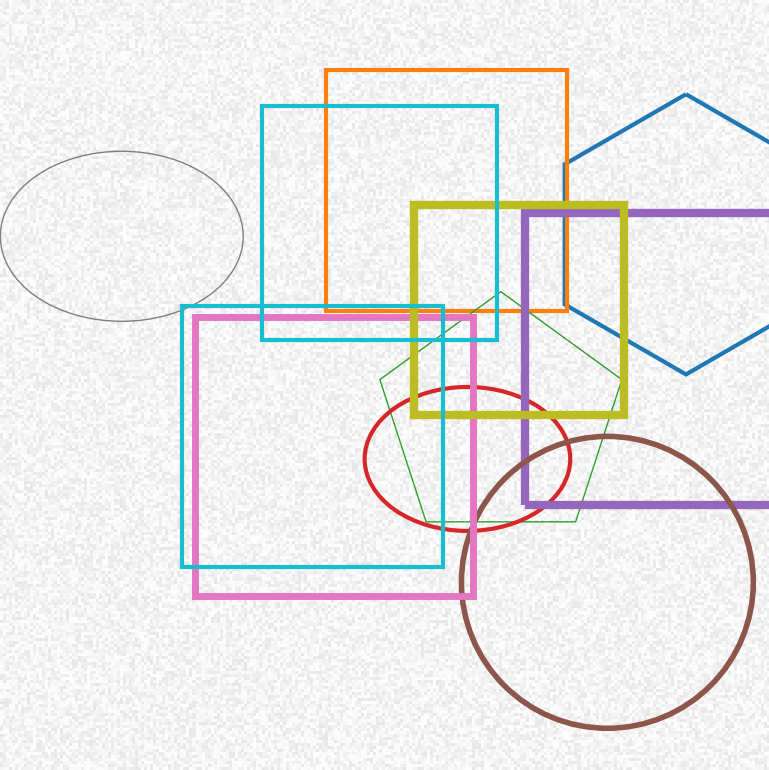[{"shape": "hexagon", "thickness": 1.5, "radius": 0.91, "center": [0.891, 0.696]}, {"shape": "square", "thickness": 1.5, "radius": 0.78, "center": [0.58, 0.753]}, {"shape": "pentagon", "thickness": 0.5, "radius": 0.83, "center": [0.65, 0.456]}, {"shape": "oval", "thickness": 1.5, "radius": 0.67, "center": [0.607, 0.404]}, {"shape": "square", "thickness": 3, "radius": 0.95, "center": [0.872, 0.534]}, {"shape": "circle", "thickness": 2, "radius": 0.95, "center": [0.789, 0.244]}, {"shape": "square", "thickness": 2.5, "radius": 0.9, "center": [0.434, 0.407]}, {"shape": "oval", "thickness": 0.5, "radius": 0.79, "center": [0.158, 0.693]}, {"shape": "square", "thickness": 3, "radius": 0.68, "center": [0.674, 0.597]}, {"shape": "square", "thickness": 1.5, "radius": 0.85, "center": [0.405, 0.433]}, {"shape": "square", "thickness": 1.5, "radius": 0.76, "center": [0.493, 0.71]}]